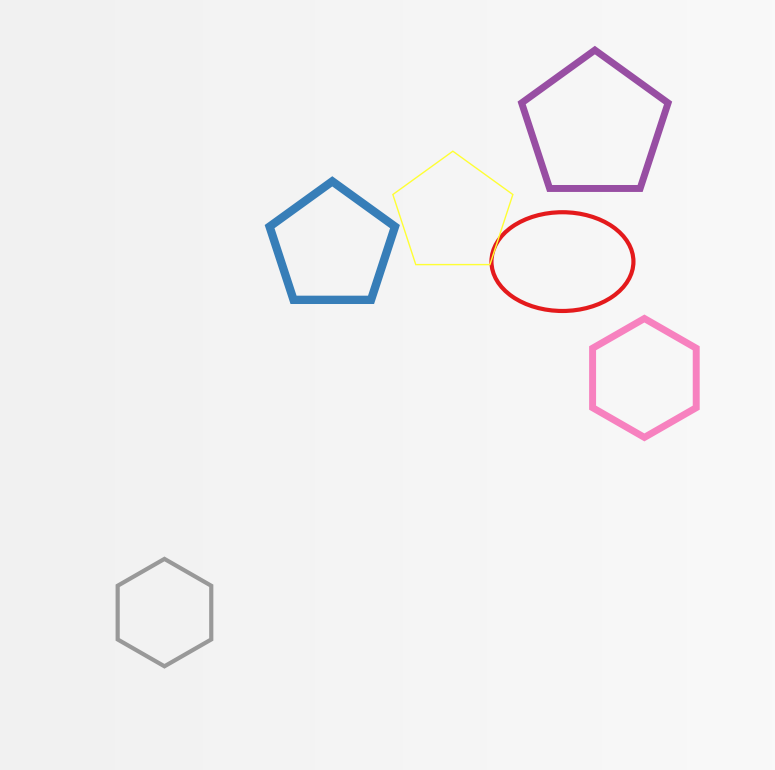[{"shape": "oval", "thickness": 1.5, "radius": 0.46, "center": [0.726, 0.66]}, {"shape": "pentagon", "thickness": 3, "radius": 0.43, "center": [0.429, 0.679]}, {"shape": "pentagon", "thickness": 2.5, "radius": 0.5, "center": [0.768, 0.836]}, {"shape": "pentagon", "thickness": 0.5, "radius": 0.41, "center": [0.584, 0.722]}, {"shape": "hexagon", "thickness": 2.5, "radius": 0.39, "center": [0.831, 0.509]}, {"shape": "hexagon", "thickness": 1.5, "radius": 0.35, "center": [0.212, 0.204]}]